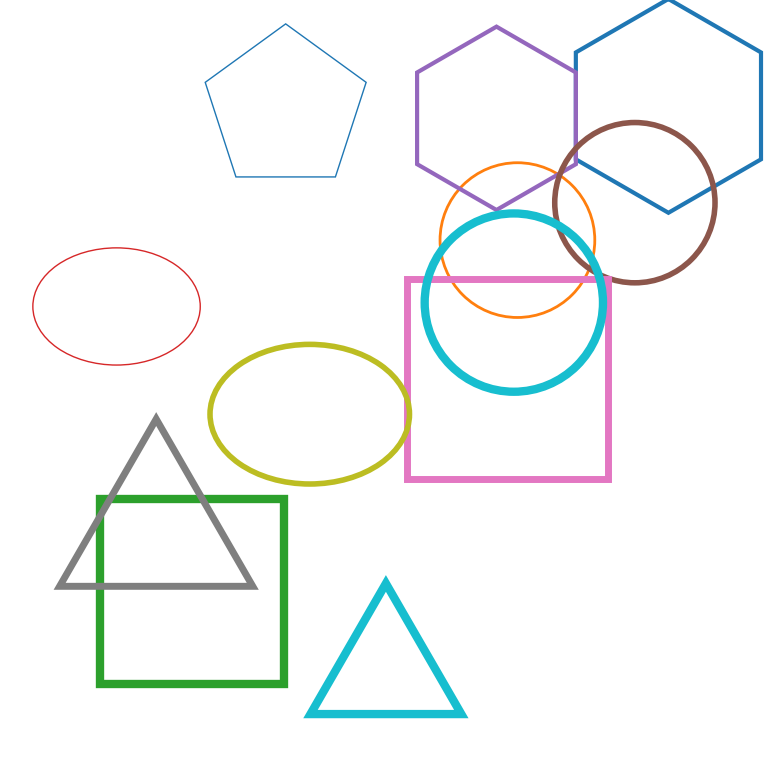[{"shape": "hexagon", "thickness": 1.5, "radius": 0.69, "center": [0.868, 0.862]}, {"shape": "pentagon", "thickness": 0.5, "radius": 0.55, "center": [0.371, 0.859]}, {"shape": "circle", "thickness": 1, "radius": 0.5, "center": [0.672, 0.688]}, {"shape": "square", "thickness": 3, "radius": 0.6, "center": [0.25, 0.232]}, {"shape": "oval", "thickness": 0.5, "radius": 0.54, "center": [0.151, 0.602]}, {"shape": "hexagon", "thickness": 1.5, "radius": 0.6, "center": [0.645, 0.846]}, {"shape": "circle", "thickness": 2, "radius": 0.52, "center": [0.825, 0.737]}, {"shape": "square", "thickness": 2.5, "radius": 0.65, "center": [0.659, 0.508]}, {"shape": "triangle", "thickness": 2.5, "radius": 0.72, "center": [0.203, 0.311]}, {"shape": "oval", "thickness": 2, "radius": 0.65, "center": [0.402, 0.462]}, {"shape": "triangle", "thickness": 3, "radius": 0.57, "center": [0.501, 0.129]}, {"shape": "circle", "thickness": 3, "radius": 0.58, "center": [0.667, 0.607]}]